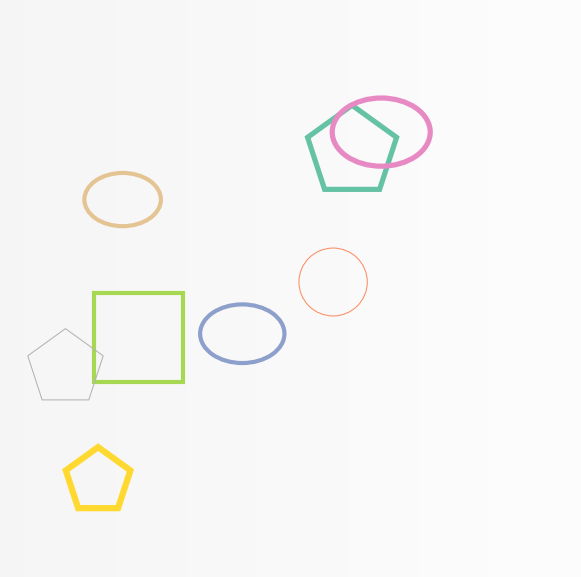[{"shape": "pentagon", "thickness": 2.5, "radius": 0.4, "center": [0.606, 0.736]}, {"shape": "circle", "thickness": 0.5, "radius": 0.29, "center": [0.573, 0.511]}, {"shape": "oval", "thickness": 2, "radius": 0.36, "center": [0.417, 0.421]}, {"shape": "oval", "thickness": 2.5, "radius": 0.42, "center": [0.656, 0.77]}, {"shape": "square", "thickness": 2, "radius": 0.39, "center": [0.238, 0.415]}, {"shape": "pentagon", "thickness": 3, "radius": 0.29, "center": [0.169, 0.166]}, {"shape": "oval", "thickness": 2, "radius": 0.33, "center": [0.211, 0.654]}, {"shape": "pentagon", "thickness": 0.5, "radius": 0.34, "center": [0.113, 0.362]}]